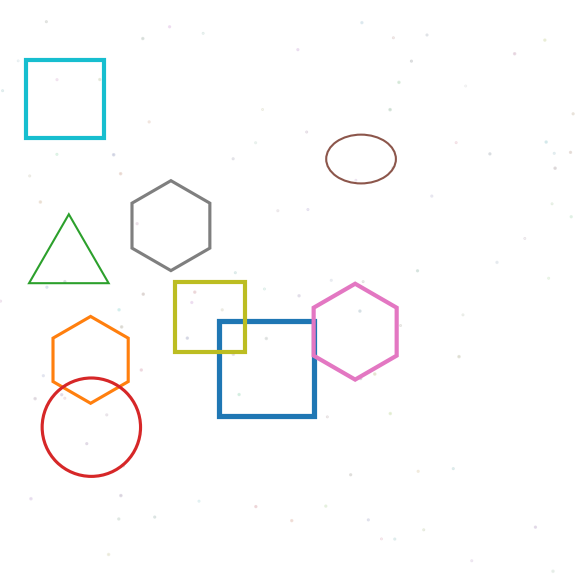[{"shape": "square", "thickness": 2.5, "radius": 0.41, "center": [0.461, 0.361]}, {"shape": "hexagon", "thickness": 1.5, "radius": 0.38, "center": [0.157, 0.376]}, {"shape": "triangle", "thickness": 1, "radius": 0.4, "center": [0.119, 0.549]}, {"shape": "circle", "thickness": 1.5, "radius": 0.43, "center": [0.158, 0.259]}, {"shape": "oval", "thickness": 1, "radius": 0.3, "center": [0.625, 0.724]}, {"shape": "hexagon", "thickness": 2, "radius": 0.41, "center": [0.615, 0.425]}, {"shape": "hexagon", "thickness": 1.5, "radius": 0.39, "center": [0.296, 0.608]}, {"shape": "square", "thickness": 2, "radius": 0.3, "center": [0.363, 0.45]}, {"shape": "square", "thickness": 2, "radius": 0.34, "center": [0.113, 0.828]}]